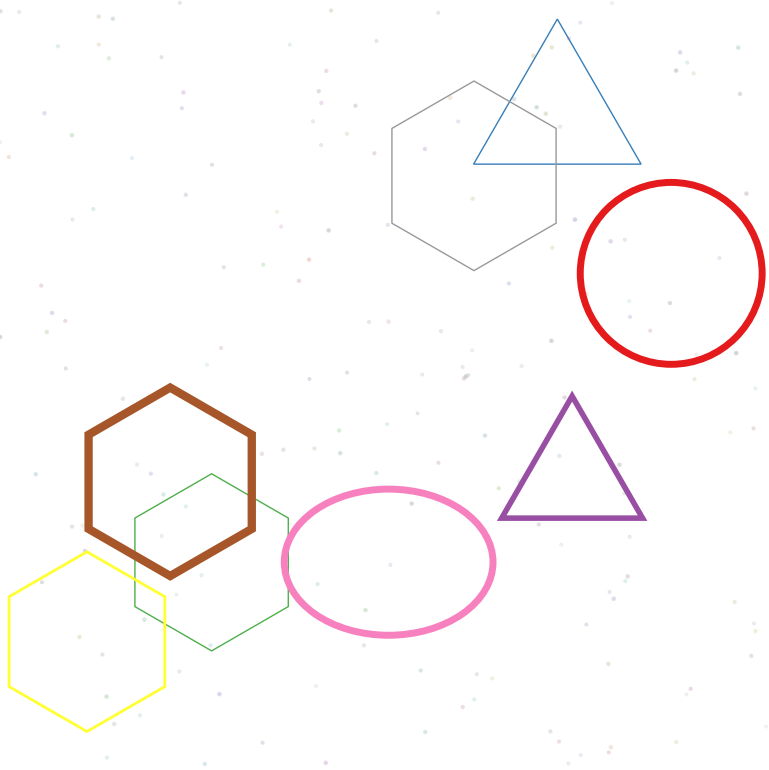[{"shape": "circle", "thickness": 2.5, "radius": 0.59, "center": [0.872, 0.645]}, {"shape": "triangle", "thickness": 0.5, "radius": 0.63, "center": [0.724, 0.85]}, {"shape": "hexagon", "thickness": 0.5, "radius": 0.57, "center": [0.275, 0.27]}, {"shape": "triangle", "thickness": 2, "radius": 0.53, "center": [0.743, 0.38]}, {"shape": "hexagon", "thickness": 1, "radius": 0.58, "center": [0.113, 0.167]}, {"shape": "hexagon", "thickness": 3, "radius": 0.61, "center": [0.221, 0.374]}, {"shape": "oval", "thickness": 2.5, "radius": 0.68, "center": [0.505, 0.27]}, {"shape": "hexagon", "thickness": 0.5, "radius": 0.62, "center": [0.616, 0.772]}]